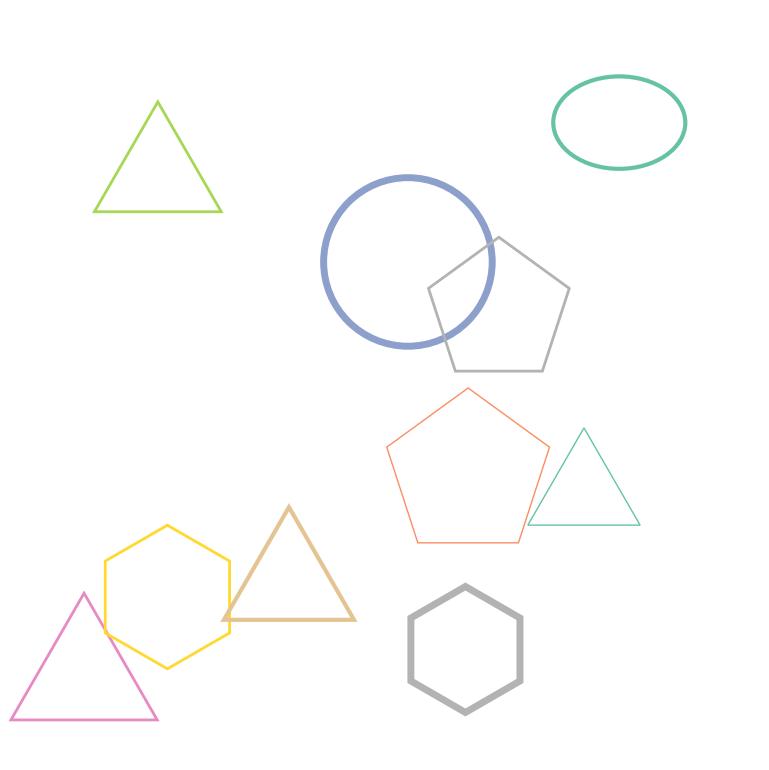[{"shape": "triangle", "thickness": 0.5, "radius": 0.42, "center": [0.758, 0.36]}, {"shape": "oval", "thickness": 1.5, "radius": 0.43, "center": [0.804, 0.841]}, {"shape": "pentagon", "thickness": 0.5, "radius": 0.56, "center": [0.608, 0.385]}, {"shape": "circle", "thickness": 2.5, "radius": 0.55, "center": [0.53, 0.66]}, {"shape": "triangle", "thickness": 1, "radius": 0.55, "center": [0.109, 0.12]}, {"shape": "triangle", "thickness": 1, "radius": 0.48, "center": [0.205, 0.773]}, {"shape": "hexagon", "thickness": 1, "radius": 0.47, "center": [0.217, 0.225]}, {"shape": "triangle", "thickness": 1.5, "radius": 0.49, "center": [0.375, 0.244]}, {"shape": "hexagon", "thickness": 2.5, "radius": 0.41, "center": [0.604, 0.157]}, {"shape": "pentagon", "thickness": 1, "radius": 0.48, "center": [0.648, 0.596]}]